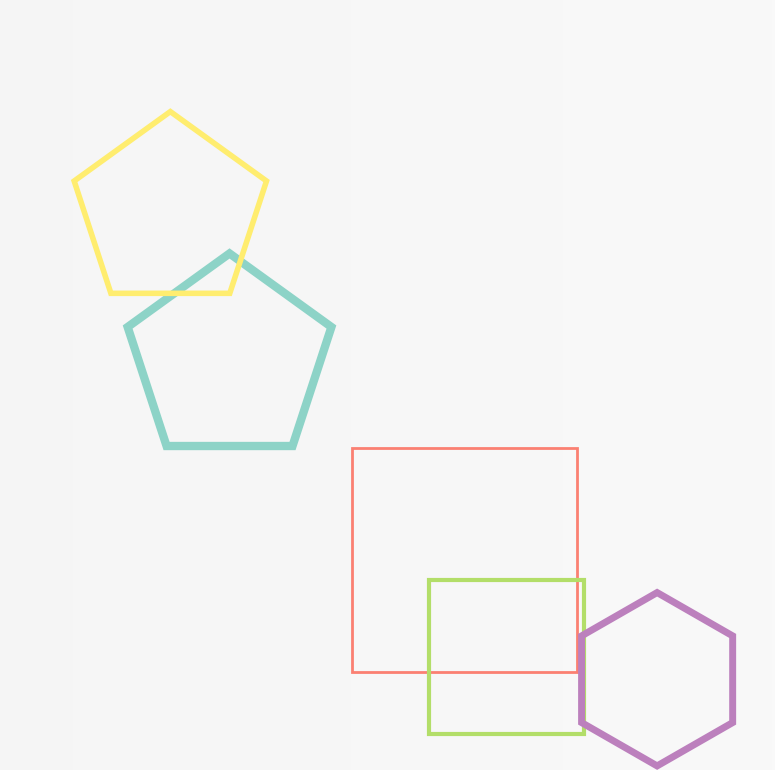[{"shape": "pentagon", "thickness": 3, "radius": 0.69, "center": [0.296, 0.533]}, {"shape": "square", "thickness": 1, "radius": 0.73, "center": [0.599, 0.273]}, {"shape": "square", "thickness": 1.5, "radius": 0.5, "center": [0.653, 0.147]}, {"shape": "hexagon", "thickness": 2.5, "radius": 0.56, "center": [0.848, 0.118]}, {"shape": "pentagon", "thickness": 2, "radius": 0.65, "center": [0.22, 0.725]}]